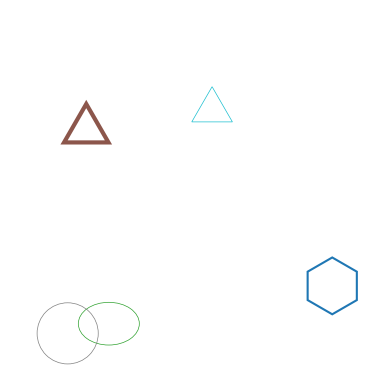[{"shape": "hexagon", "thickness": 1.5, "radius": 0.37, "center": [0.863, 0.257]}, {"shape": "oval", "thickness": 0.5, "radius": 0.4, "center": [0.283, 0.159]}, {"shape": "triangle", "thickness": 3, "radius": 0.33, "center": [0.224, 0.663]}, {"shape": "circle", "thickness": 0.5, "radius": 0.4, "center": [0.176, 0.134]}, {"shape": "triangle", "thickness": 0.5, "radius": 0.3, "center": [0.551, 0.714]}]